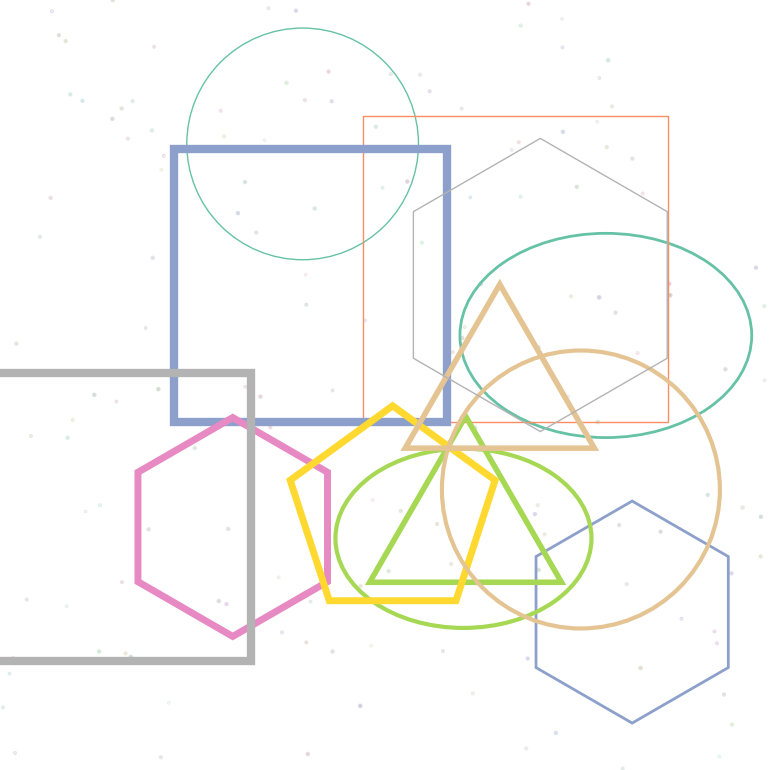[{"shape": "circle", "thickness": 0.5, "radius": 0.75, "center": [0.393, 0.813]}, {"shape": "oval", "thickness": 1, "radius": 0.95, "center": [0.787, 0.564]}, {"shape": "square", "thickness": 0.5, "radius": 0.99, "center": [0.669, 0.651]}, {"shape": "square", "thickness": 3, "radius": 0.88, "center": [0.403, 0.629]}, {"shape": "hexagon", "thickness": 1, "radius": 0.72, "center": [0.821, 0.205]}, {"shape": "hexagon", "thickness": 2.5, "radius": 0.71, "center": [0.302, 0.316]}, {"shape": "triangle", "thickness": 2, "radius": 0.72, "center": [0.605, 0.316]}, {"shape": "oval", "thickness": 1.5, "radius": 0.83, "center": [0.602, 0.301]}, {"shape": "pentagon", "thickness": 2.5, "radius": 0.7, "center": [0.51, 0.333]}, {"shape": "triangle", "thickness": 2, "radius": 0.71, "center": [0.649, 0.489]}, {"shape": "circle", "thickness": 1.5, "radius": 0.9, "center": [0.754, 0.364]}, {"shape": "square", "thickness": 3, "radius": 0.94, "center": [0.139, 0.328]}, {"shape": "hexagon", "thickness": 0.5, "radius": 0.95, "center": [0.702, 0.63]}]